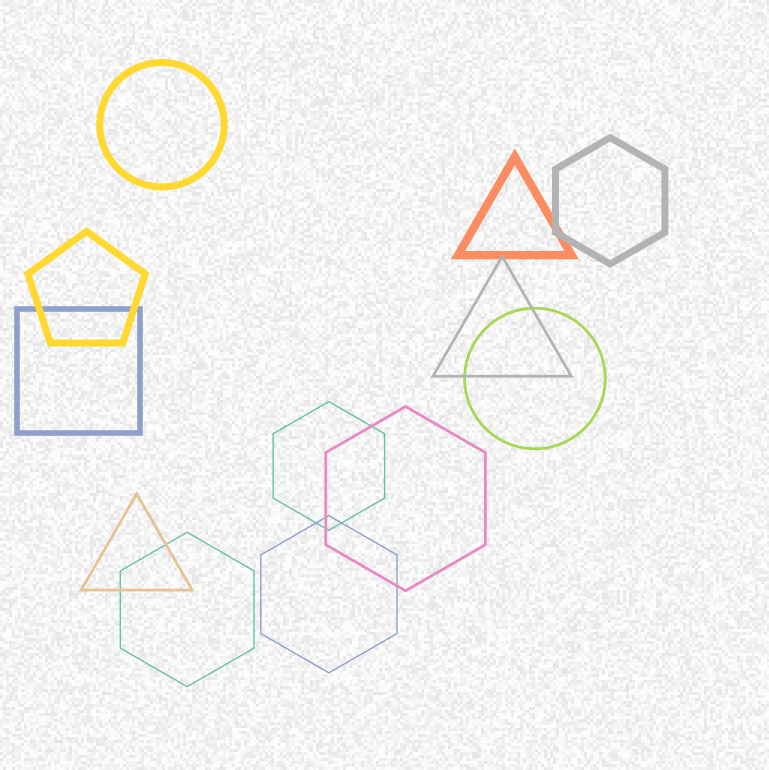[{"shape": "hexagon", "thickness": 0.5, "radius": 0.42, "center": [0.427, 0.395]}, {"shape": "hexagon", "thickness": 0.5, "radius": 0.5, "center": [0.243, 0.208]}, {"shape": "triangle", "thickness": 3, "radius": 0.43, "center": [0.669, 0.711]}, {"shape": "hexagon", "thickness": 0.5, "radius": 0.51, "center": [0.427, 0.228]}, {"shape": "square", "thickness": 2, "radius": 0.4, "center": [0.102, 0.518]}, {"shape": "hexagon", "thickness": 1, "radius": 0.6, "center": [0.527, 0.352]}, {"shape": "circle", "thickness": 1, "radius": 0.46, "center": [0.695, 0.508]}, {"shape": "circle", "thickness": 2.5, "radius": 0.4, "center": [0.21, 0.838]}, {"shape": "pentagon", "thickness": 2.5, "radius": 0.4, "center": [0.112, 0.619]}, {"shape": "triangle", "thickness": 1, "radius": 0.42, "center": [0.177, 0.275]}, {"shape": "hexagon", "thickness": 2.5, "radius": 0.41, "center": [0.792, 0.739]}, {"shape": "triangle", "thickness": 1, "radius": 0.52, "center": [0.652, 0.563]}]